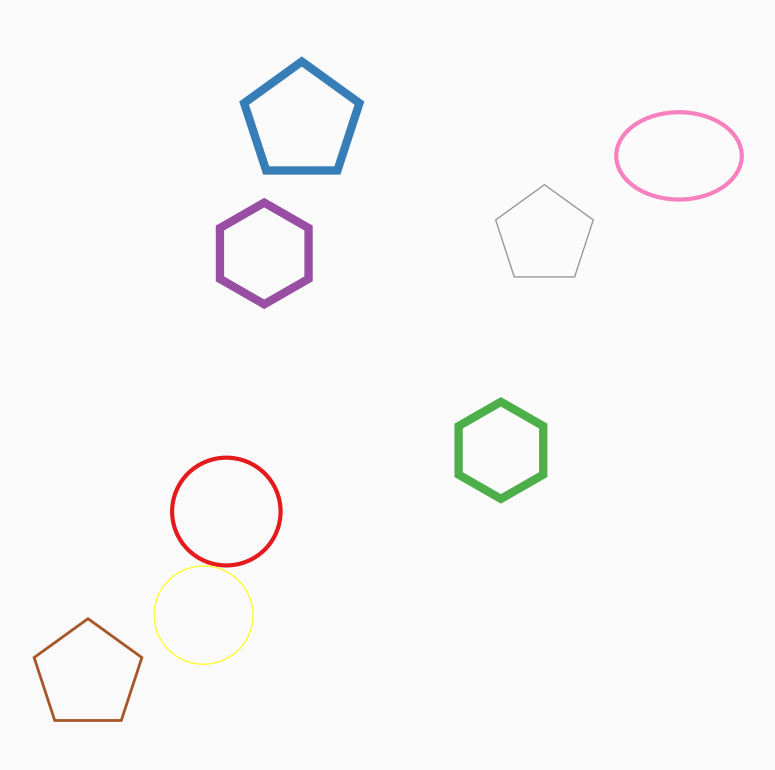[{"shape": "circle", "thickness": 1.5, "radius": 0.35, "center": [0.292, 0.336]}, {"shape": "pentagon", "thickness": 3, "radius": 0.39, "center": [0.389, 0.842]}, {"shape": "hexagon", "thickness": 3, "radius": 0.32, "center": [0.646, 0.415]}, {"shape": "hexagon", "thickness": 3, "radius": 0.33, "center": [0.341, 0.671]}, {"shape": "circle", "thickness": 0.5, "radius": 0.32, "center": [0.263, 0.201]}, {"shape": "pentagon", "thickness": 1, "radius": 0.37, "center": [0.114, 0.123]}, {"shape": "oval", "thickness": 1.5, "radius": 0.41, "center": [0.876, 0.798]}, {"shape": "pentagon", "thickness": 0.5, "radius": 0.33, "center": [0.703, 0.694]}]